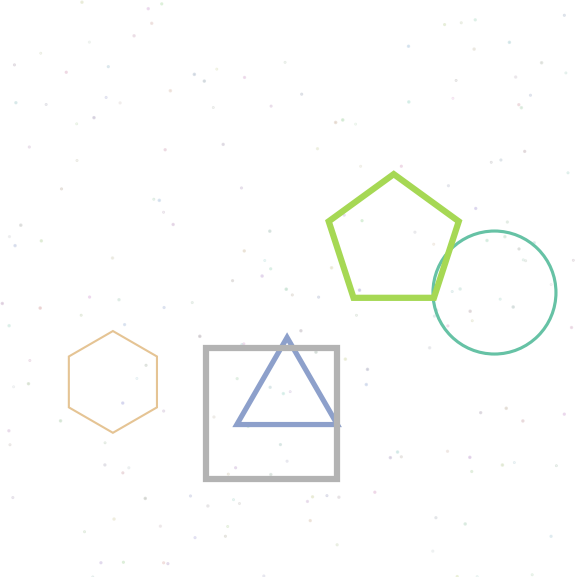[{"shape": "circle", "thickness": 1.5, "radius": 0.53, "center": [0.856, 0.493]}, {"shape": "triangle", "thickness": 2.5, "radius": 0.5, "center": [0.497, 0.314]}, {"shape": "pentagon", "thickness": 3, "radius": 0.59, "center": [0.682, 0.579]}, {"shape": "hexagon", "thickness": 1, "radius": 0.44, "center": [0.196, 0.338]}, {"shape": "square", "thickness": 3, "radius": 0.57, "center": [0.47, 0.282]}]